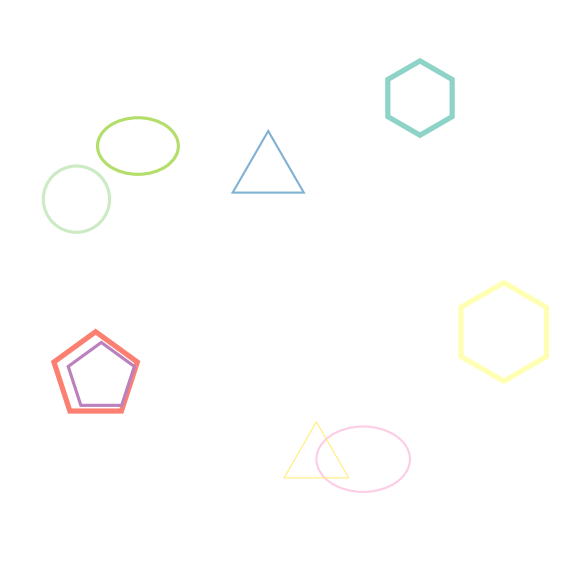[{"shape": "hexagon", "thickness": 2.5, "radius": 0.32, "center": [0.727, 0.829]}, {"shape": "hexagon", "thickness": 2.5, "radius": 0.43, "center": [0.872, 0.424]}, {"shape": "pentagon", "thickness": 2.5, "radius": 0.38, "center": [0.166, 0.349]}, {"shape": "triangle", "thickness": 1, "radius": 0.36, "center": [0.464, 0.701]}, {"shape": "oval", "thickness": 1.5, "radius": 0.35, "center": [0.239, 0.746]}, {"shape": "oval", "thickness": 1, "radius": 0.4, "center": [0.629, 0.204]}, {"shape": "pentagon", "thickness": 1.5, "radius": 0.3, "center": [0.175, 0.346]}, {"shape": "circle", "thickness": 1.5, "radius": 0.29, "center": [0.132, 0.654]}, {"shape": "triangle", "thickness": 0.5, "radius": 0.32, "center": [0.548, 0.204]}]